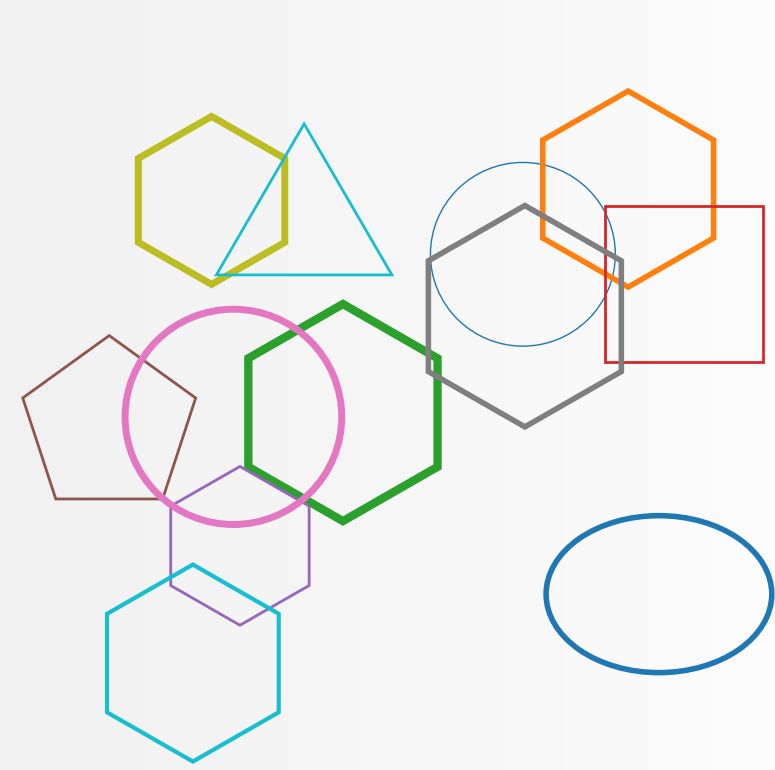[{"shape": "oval", "thickness": 2, "radius": 0.73, "center": [0.85, 0.228]}, {"shape": "circle", "thickness": 0.5, "radius": 0.6, "center": [0.675, 0.67]}, {"shape": "hexagon", "thickness": 2, "radius": 0.64, "center": [0.811, 0.754]}, {"shape": "hexagon", "thickness": 3, "radius": 0.7, "center": [0.442, 0.464]}, {"shape": "square", "thickness": 1, "radius": 0.51, "center": [0.883, 0.631]}, {"shape": "hexagon", "thickness": 1, "radius": 0.52, "center": [0.31, 0.291]}, {"shape": "pentagon", "thickness": 1, "radius": 0.59, "center": [0.141, 0.447]}, {"shape": "circle", "thickness": 2.5, "radius": 0.7, "center": [0.301, 0.459]}, {"shape": "hexagon", "thickness": 2, "radius": 0.72, "center": [0.677, 0.589]}, {"shape": "hexagon", "thickness": 2.5, "radius": 0.55, "center": [0.273, 0.74]}, {"shape": "triangle", "thickness": 1, "radius": 0.65, "center": [0.392, 0.708]}, {"shape": "hexagon", "thickness": 1.5, "radius": 0.64, "center": [0.249, 0.139]}]